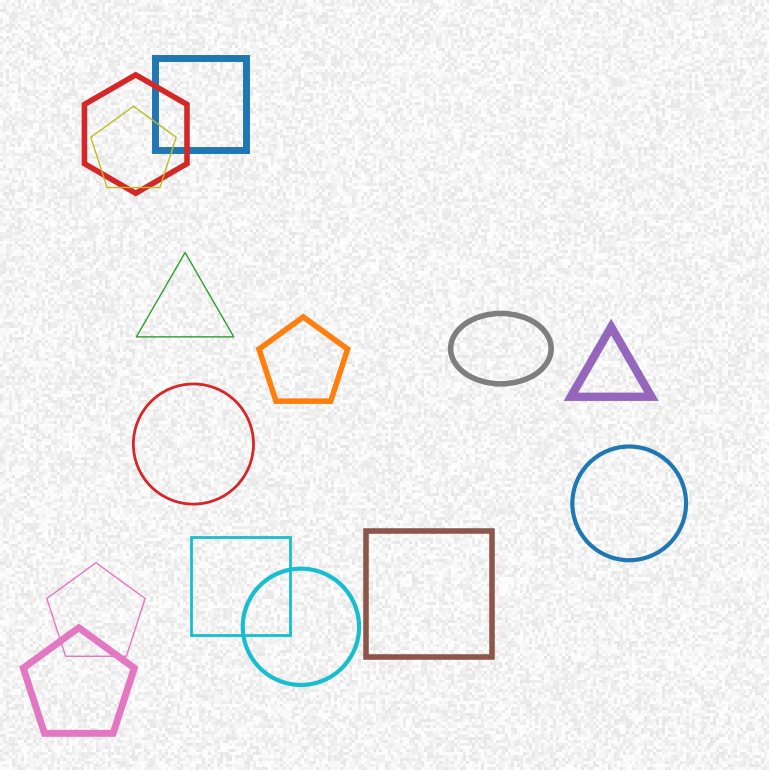[{"shape": "circle", "thickness": 1.5, "radius": 0.37, "center": [0.817, 0.346]}, {"shape": "square", "thickness": 2.5, "radius": 0.3, "center": [0.26, 0.865]}, {"shape": "pentagon", "thickness": 2, "radius": 0.3, "center": [0.394, 0.528]}, {"shape": "triangle", "thickness": 0.5, "radius": 0.37, "center": [0.24, 0.599]}, {"shape": "circle", "thickness": 1, "radius": 0.39, "center": [0.251, 0.423]}, {"shape": "hexagon", "thickness": 2, "radius": 0.38, "center": [0.176, 0.826]}, {"shape": "triangle", "thickness": 3, "radius": 0.3, "center": [0.794, 0.515]}, {"shape": "square", "thickness": 2, "radius": 0.41, "center": [0.557, 0.228]}, {"shape": "pentagon", "thickness": 0.5, "radius": 0.34, "center": [0.125, 0.202]}, {"shape": "pentagon", "thickness": 2.5, "radius": 0.38, "center": [0.102, 0.109]}, {"shape": "oval", "thickness": 2, "radius": 0.33, "center": [0.651, 0.547]}, {"shape": "pentagon", "thickness": 0.5, "radius": 0.29, "center": [0.173, 0.804]}, {"shape": "circle", "thickness": 1.5, "radius": 0.38, "center": [0.391, 0.186]}, {"shape": "square", "thickness": 1, "radius": 0.32, "center": [0.313, 0.239]}]